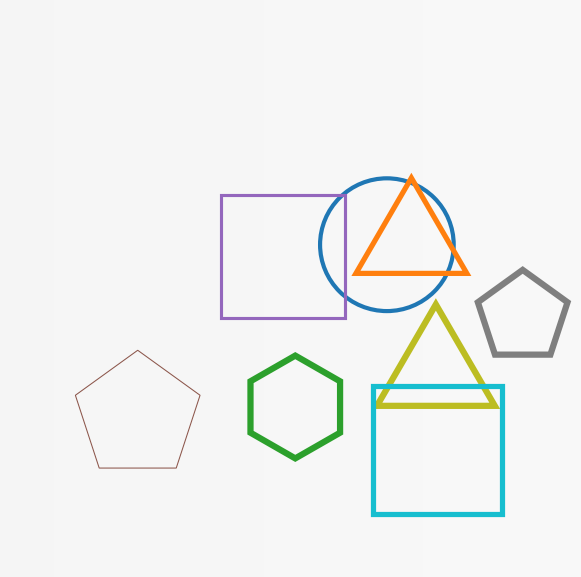[{"shape": "circle", "thickness": 2, "radius": 0.57, "center": [0.666, 0.575]}, {"shape": "triangle", "thickness": 2.5, "radius": 0.55, "center": [0.708, 0.581]}, {"shape": "hexagon", "thickness": 3, "radius": 0.44, "center": [0.508, 0.294]}, {"shape": "square", "thickness": 1.5, "radius": 0.54, "center": [0.487, 0.555]}, {"shape": "pentagon", "thickness": 0.5, "radius": 0.56, "center": [0.237, 0.28]}, {"shape": "pentagon", "thickness": 3, "radius": 0.41, "center": [0.899, 0.451]}, {"shape": "triangle", "thickness": 3, "radius": 0.59, "center": [0.75, 0.355]}, {"shape": "square", "thickness": 2.5, "radius": 0.55, "center": [0.753, 0.22]}]